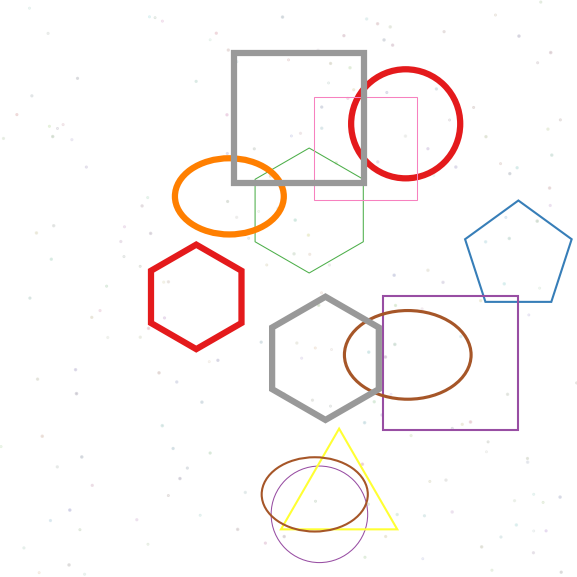[{"shape": "circle", "thickness": 3, "radius": 0.47, "center": [0.702, 0.785]}, {"shape": "hexagon", "thickness": 3, "radius": 0.45, "center": [0.34, 0.485]}, {"shape": "pentagon", "thickness": 1, "radius": 0.49, "center": [0.898, 0.555]}, {"shape": "hexagon", "thickness": 0.5, "radius": 0.54, "center": [0.535, 0.635]}, {"shape": "square", "thickness": 1, "radius": 0.58, "center": [0.779, 0.371]}, {"shape": "circle", "thickness": 0.5, "radius": 0.42, "center": [0.553, 0.109]}, {"shape": "oval", "thickness": 3, "radius": 0.47, "center": [0.397, 0.659]}, {"shape": "triangle", "thickness": 1, "radius": 0.58, "center": [0.587, 0.141]}, {"shape": "oval", "thickness": 1, "radius": 0.46, "center": [0.545, 0.143]}, {"shape": "oval", "thickness": 1.5, "radius": 0.55, "center": [0.706, 0.385]}, {"shape": "square", "thickness": 0.5, "radius": 0.45, "center": [0.633, 0.742]}, {"shape": "square", "thickness": 3, "radius": 0.56, "center": [0.519, 0.795]}, {"shape": "hexagon", "thickness": 3, "radius": 0.53, "center": [0.564, 0.379]}]